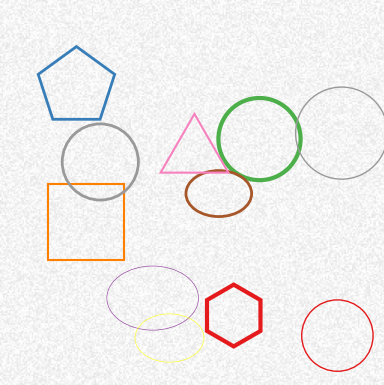[{"shape": "circle", "thickness": 1, "radius": 0.46, "center": [0.876, 0.128]}, {"shape": "hexagon", "thickness": 3, "radius": 0.4, "center": [0.607, 0.18]}, {"shape": "pentagon", "thickness": 2, "radius": 0.52, "center": [0.199, 0.775]}, {"shape": "circle", "thickness": 3, "radius": 0.53, "center": [0.674, 0.639]}, {"shape": "oval", "thickness": 0.5, "radius": 0.59, "center": [0.397, 0.226]}, {"shape": "square", "thickness": 1.5, "radius": 0.49, "center": [0.223, 0.423]}, {"shape": "oval", "thickness": 0.5, "radius": 0.45, "center": [0.44, 0.122]}, {"shape": "oval", "thickness": 2, "radius": 0.43, "center": [0.568, 0.497]}, {"shape": "triangle", "thickness": 1.5, "radius": 0.51, "center": [0.505, 0.602]}, {"shape": "circle", "thickness": 1, "radius": 0.6, "center": [0.887, 0.654]}, {"shape": "circle", "thickness": 2, "radius": 0.49, "center": [0.261, 0.579]}]